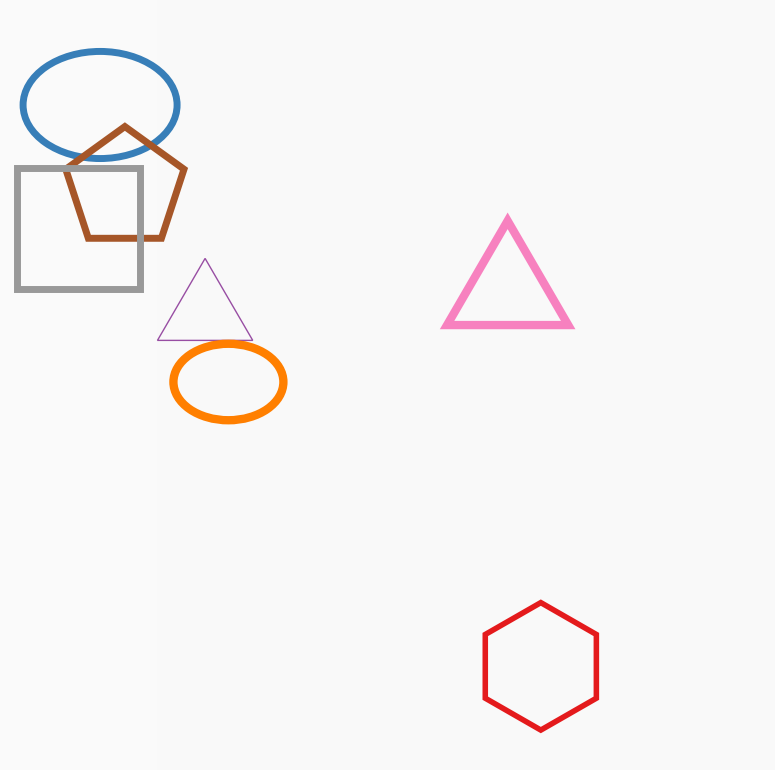[{"shape": "hexagon", "thickness": 2, "radius": 0.41, "center": [0.698, 0.135]}, {"shape": "oval", "thickness": 2.5, "radius": 0.5, "center": [0.129, 0.864]}, {"shape": "triangle", "thickness": 0.5, "radius": 0.35, "center": [0.265, 0.593]}, {"shape": "oval", "thickness": 3, "radius": 0.35, "center": [0.295, 0.504]}, {"shape": "pentagon", "thickness": 2.5, "radius": 0.4, "center": [0.161, 0.755]}, {"shape": "triangle", "thickness": 3, "radius": 0.45, "center": [0.655, 0.623]}, {"shape": "square", "thickness": 2.5, "radius": 0.4, "center": [0.101, 0.703]}]